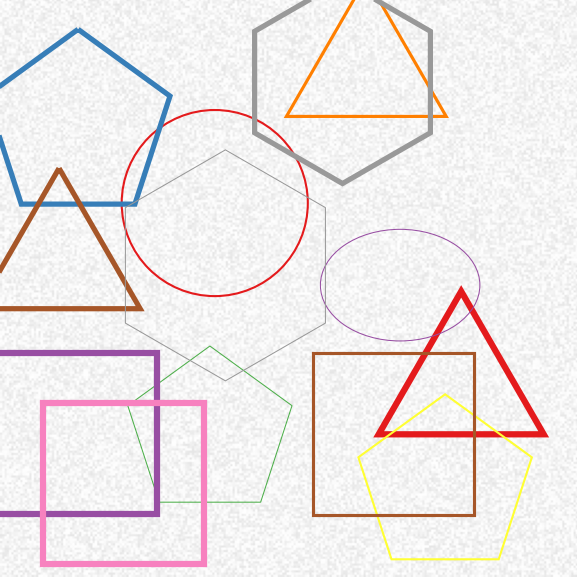[{"shape": "circle", "thickness": 1, "radius": 0.81, "center": [0.372, 0.648]}, {"shape": "triangle", "thickness": 3, "radius": 0.82, "center": [0.799, 0.33]}, {"shape": "pentagon", "thickness": 2.5, "radius": 0.84, "center": [0.135, 0.781]}, {"shape": "pentagon", "thickness": 0.5, "radius": 0.75, "center": [0.363, 0.25]}, {"shape": "square", "thickness": 3, "radius": 0.7, "center": [0.133, 0.249]}, {"shape": "oval", "thickness": 0.5, "radius": 0.69, "center": [0.693, 0.505]}, {"shape": "triangle", "thickness": 1.5, "radius": 0.8, "center": [0.634, 0.877]}, {"shape": "pentagon", "thickness": 1, "radius": 0.79, "center": [0.771, 0.158]}, {"shape": "square", "thickness": 1.5, "radius": 0.7, "center": [0.681, 0.248]}, {"shape": "triangle", "thickness": 2.5, "radius": 0.81, "center": [0.102, 0.546]}, {"shape": "square", "thickness": 3, "radius": 0.7, "center": [0.214, 0.161]}, {"shape": "hexagon", "thickness": 0.5, "radius": 1.0, "center": [0.39, 0.54]}, {"shape": "hexagon", "thickness": 2.5, "radius": 0.88, "center": [0.593, 0.857]}]